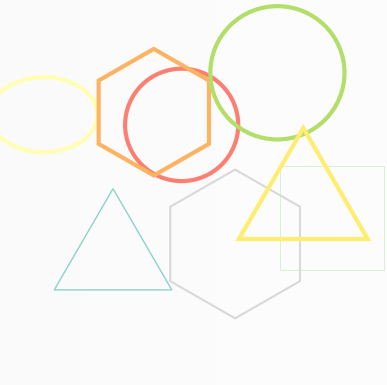[{"shape": "triangle", "thickness": 1, "radius": 0.88, "center": [0.292, 0.335]}, {"shape": "oval", "thickness": 3, "radius": 0.7, "center": [0.113, 0.702]}, {"shape": "circle", "thickness": 3, "radius": 0.73, "center": [0.469, 0.676]}, {"shape": "hexagon", "thickness": 3, "radius": 0.82, "center": [0.397, 0.709]}, {"shape": "circle", "thickness": 3, "radius": 0.87, "center": [0.716, 0.811]}, {"shape": "hexagon", "thickness": 1.5, "radius": 0.97, "center": [0.607, 0.366]}, {"shape": "square", "thickness": 0.5, "radius": 0.67, "center": [0.856, 0.434]}, {"shape": "triangle", "thickness": 3, "radius": 0.96, "center": [0.783, 0.475]}]